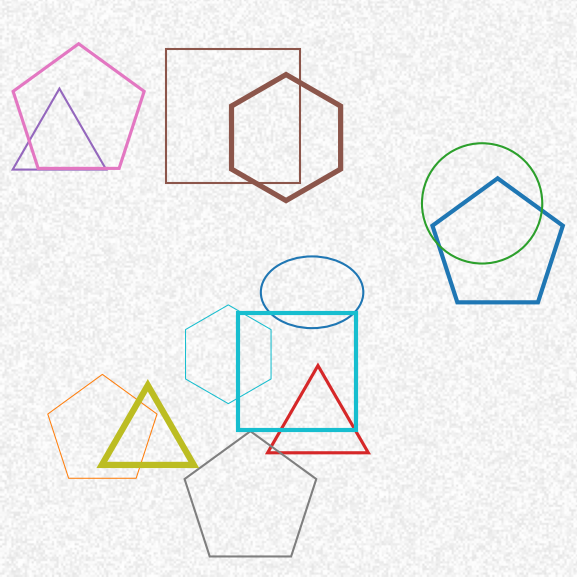[{"shape": "oval", "thickness": 1, "radius": 0.44, "center": [0.54, 0.493]}, {"shape": "pentagon", "thickness": 2, "radius": 0.59, "center": [0.862, 0.572]}, {"shape": "pentagon", "thickness": 0.5, "radius": 0.5, "center": [0.177, 0.251]}, {"shape": "circle", "thickness": 1, "radius": 0.52, "center": [0.835, 0.647]}, {"shape": "triangle", "thickness": 1.5, "radius": 0.5, "center": [0.551, 0.265]}, {"shape": "triangle", "thickness": 1, "radius": 0.47, "center": [0.103, 0.752]}, {"shape": "square", "thickness": 1, "radius": 0.58, "center": [0.403, 0.799]}, {"shape": "hexagon", "thickness": 2.5, "radius": 0.55, "center": [0.495, 0.761]}, {"shape": "pentagon", "thickness": 1.5, "radius": 0.6, "center": [0.136, 0.804]}, {"shape": "pentagon", "thickness": 1, "radius": 0.6, "center": [0.434, 0.133]}, {"shape": "triangle", "thickness": 3, "radius": 0.46, "center": [0.256, 0.24]}, {"shape": "square", "thickness": 2, "radius": 0.51, "center": [0.515, 0.356]}, {"shape": "hexagon", "thickness": 0.5, "radius": 0.43, "center": [0.395, 0.386]}]